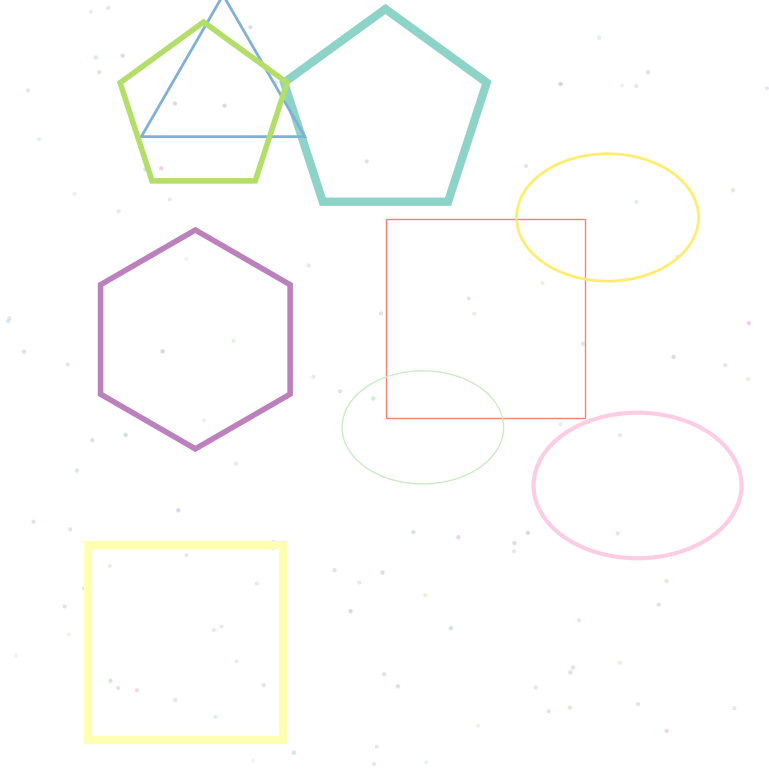[{"shape": "pentagon", "thickness": 3, "radius": 0.69, "center": [0.501, 0.85]}, {"shape": "square", "thickness": 3, "radius": 0.63, "center": [0.241, 0.165]}, {"shape": "square", "thickness": 0.5, "radius": 0.65, "center": [0.631, 0.586]}, {"shape": "triangle", "thickness": 1, "radius": 0.61, "center": [0.29, 0.884]}, {"shape": "pentagon", "thickness": 2, "radius": 0.57, "center": [0.264, 0.857]}, {"shape": "oval", "thickness": 1.5, "radius": 0.68, "center": [0.828, 0.37]}, {"shape": "hexagon", "thickness": 2, "radius": 0.71, "center": [0.254, 0.559]}, {"shape": "oval", "thickness": 0.5, "radius": 0.52, "center": [0.549, 0.445]}, {"shape": "oval", "thickness": 1, "radius": 0.59, "center": [0.789, 0.718]}]